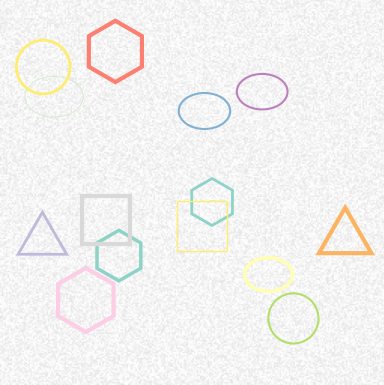[{"shape": "hexagon", "thickness": 2, "radius": 0.31, "center": [0.551, 0.475]}, {"shape": "hexagon", "thickness": 2.5, "radius": 0.33, "center": [0.309, 0.336]}, {"shape": "oval", "thickness": 2.5, "radius": 0.31, "center": [0.698, 0.287]}, {"shape": "triangle", "thickness": 2, "radius": 0.36, "center": [0.11, 0.376]}, {"shape": "hexagon", "thickness": 3, "radius": 0.4, "center": [0.3, 0.866]}, {"shape": "oval", "thickness": 1.5, "radius": 0.33, "center": [0.531, 0.712]}, {"shape": "triangle", "thickness": 3, "radius": 0.39, "center": [0.897, 0.382]}, {"shape": "circle", "thickness": 1.5, "radius": 0.33, "center": [0.762, 0.173]}, {"shape": "hexagon", "thickness": 3, "radius": 0.42, "center": [0.223, 0.221]}, {"shape": "square", "thickness": 3, "radius": 0.31, "center": [0.276, 0.428]}, {"shape": "oval", "thickness": 1.5, "radius": 0.33, "center": [0.681, 0.762]}, {"shape": "oval", "thickness": 0.5, "radius": 0.38, "center": [0.14, 0.749]}, {"shape": "square", "thickness": 1, "radius": 0.33, "center": [0.524, 0.412]}, {"shape": "circle", "thickness": 2, "radius": 0.35, "center": [0.112, 0.826]}]